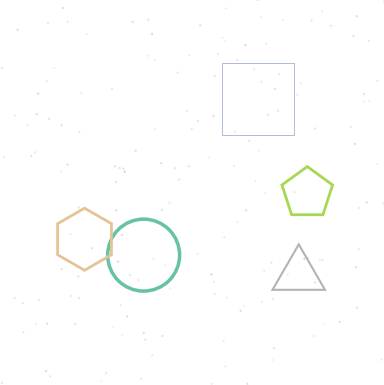[{"shape": "circle", "thickness": 2.5, "radius": 0.47, "center": [0.373, 0.337]}, {"shape": "square", "thickness": 0.5, "radius": 0.47, "center": [0.67, 0.742]}, {"shape": "pentagon", "thickness": 2, "radius": 0.35, "center": [0.798, 0.498]}, {"shape": "hexagon", "thickness": 2, "radius": 0.4, "center": [0.22, 0.379]}, {"shape": "triangle", "thickness": 1.5, "radius": 0.39, "center": [0.776, 0.287]}]